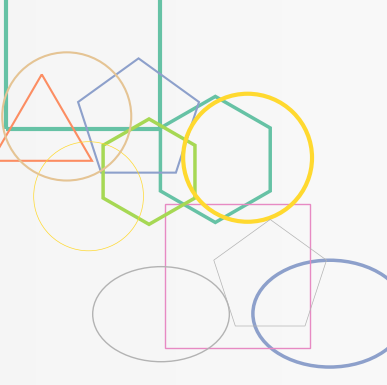[{"shape": "square", "thickness": 3, "radius": 0.99, "center": [0.213, 0.863]}, {"shape": "hexagon", "thickness": 2.5, "radius": 0.82, "center": [0.556, 0.586]}, {"shape": "triangle", "thickness": 1.5, "radius": 0.75, "center": [0.108, 0.657]}, {"shape": "pentagon", "thickness": 1.5, "radius": 0.82, "center": [0.358, 0.684]}, {"shape": "oval", "thickness": 2.5, "radius": 0.99, "center": [0.851, 0.185]}, {"shape": "square", "thickness": 1, "radius": 0.93, "center": [0.613, 0.283]}, {"shape": "hexagon", "thickness": 2.5, "radius": 0.68, "center": [0.385, 0.554]}, {"shape": "circle", "thickness": 3, "radius": 0.83, "center": [0.639, 0.59]}, {"shape": "circle", "thickness": 0.5, "radius": 0.71, "center": [0.229, 0.49]}, {"shape": "circle", "thickness": 1.5, "radius": 0.83, "center": [0.172, 0.698]}, {"shape": "pentagon", "thickness": 0.5, "radius": 0.76, "center": [0.697, 0.277]}, {"shape": "oval", "thickness": 1, "radius": 0.88, "center": [0.416, 0.184]}]